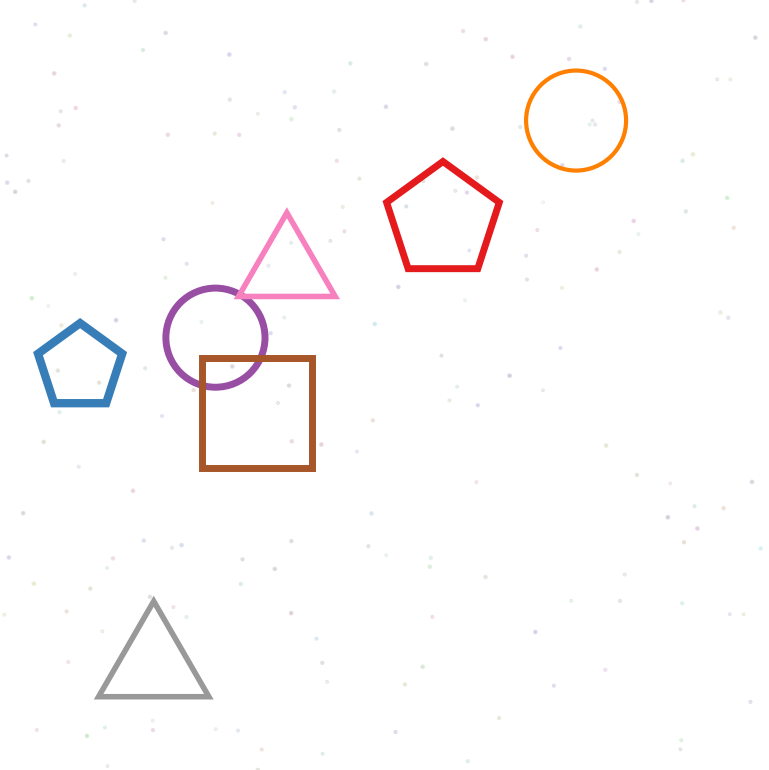[{"shape": "pentagon", "thickness": 2.5, "radius": 0.38, "center": [0.575, 0.713]}, {"shape": "pentagon", "thickness": 3, "radius": 0.29, "center": [0.104, 0.523]}, {"shape": "circle", "thickness": 2.5, "radius": 0.32, "center": [0.28, 0.561]}, {"shape": "circle", "thickness": 1.5, "radius": 0.32, "center": [0.748, 0.843]}, {"shape": "square", "thickness": 2.5, "radius": 0.36, "center": [0.334, 0.464]}, {"shape": "triangle", "thickness": 2, "radius": 0.36, "center": [0.373, 0.651]}, {"shape": "triangle", "thickness": 2, "radius": 0.41, "center": [0.2, 0.137]}]